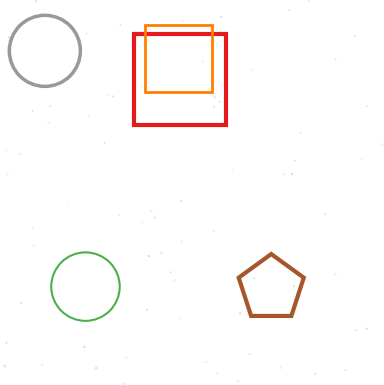[{"shape": "square", "thickness": 3, "radius": 0.6, "center": [0.468, 0.794]}, {"shape": "circle", "thickness": 1.5, "radius": 0.44, "center": [0.222, 0.256]}, {"shape": "square", "thickness": 2, "radius": 0.44, "center": [0.464, 0.849]}, {"shape": "pentagon", "thickness": 3, "radius": 0.44, "center": [0.705, 0.251]}, {"shape": "circle", "thickness": 2.5, "radius": 0.46, "center": [0.117, 0.868]}]